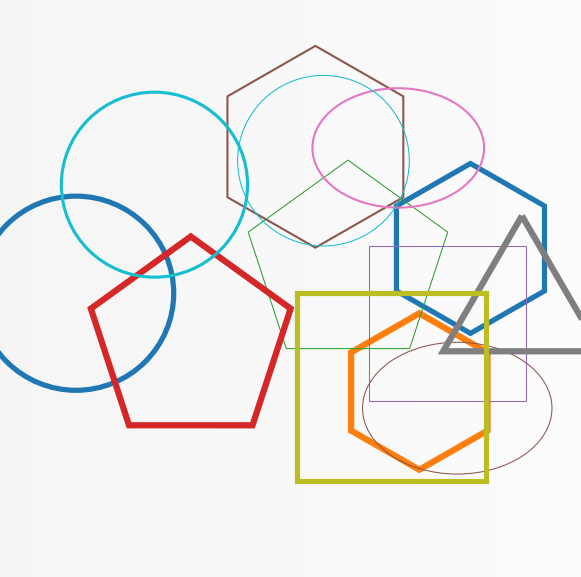[{"shape": "hexagon", "thickness": 2.5, "radius": 0.74, "center": [0.809, 0.569]}, {"shape": "circle", "thickness": 2.5, "radius": 0.84, "center": [0.131, 0.491]}, {"shape": "hexagon", "thickness": 3, "radius": 0.68, "center": [0.721, 0.321]}, {"shape": "pentagon", "thickness": 0.5, "radius": 0.9, "center": [0.599, 0.541]}, {"shape": "pentagon", "thickness": 3, "radius": 0.9, "center": [0.328, 0.409]}, {"shape": "square", "thickness": 0.5, "radius": 0.67, "center": [0.77, 0.439]}, {"shape": "oval", "thickness": 0.5, "radius": 0.81, "center": [0.787, 0.292]}, {"shape": "hexagon", "thickness": 1, "radius": 0.87, "center": [0.543, 0.745]}, {"shape": "oval", "thickness": 1, "radius": 0.74, "center": [0.685, 0.743]}, {"shape": "triangle", "thickness": 3, "radius": 0.78, "center": [0.898, 0.469]}, {"shape": "square", "thickness": 2.5, "radius": 0.81, "center": [0.674, 0.329]}, {"shape": "circle", "thickness": 0.5, "radius": 0.74, "center": [0.556, 0.721]}, {"shape": "circle", "thickness": 1.5, "radius": 0.8, "center": [0.266, 0.679]}]